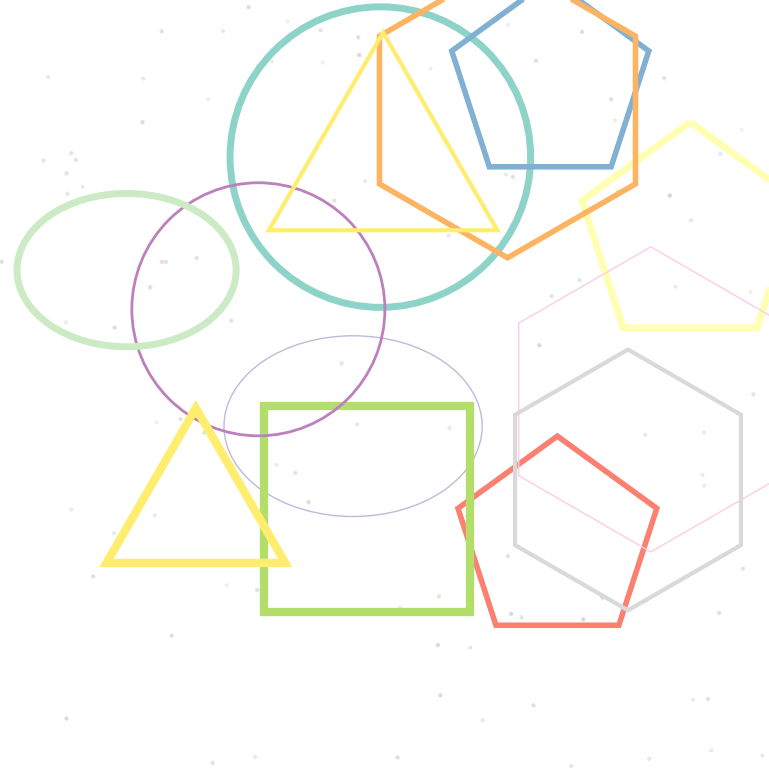[{"shape": "circle", "thickness": 2.5, "radius": 0.98, "center": [0.494, 0.796]}, {"shape": "pentagon", "thickness": 2.5, "radius": 0.74, "center": [0.896, 0.694]}, {"shape": "oval", "thickness": 0.5, "radius": 0.84, "center": [0.459, 0.447]}, {"shape": "pentagon", "thickness": 2, "radius": 0.68, "center": [0.724, 0.298]}, {"shape": "pentagon", "thickness": 2, "radius": 0.67, "center": [0.715, 0.892]}, {"shape": "hexagon", "thickness": 2, "radius": 0.96, "center": [0.659, 0.857]}, {"shape": "square", "thickness": 3, "radius": 0.67, "center": [0.477, 0.339]}, {"shape": "hexagon", "thickness": 0.5, "radius": 0.99, "center": [0.845, 0.481]}, {"shape": "hexagon", "thickness": 1.5, "radius": 0.85, "center": [0.816, 0.377]}, {"shape": "circle", "thickness": 1, "radius": 0.82, "center": [0.336, 0.598]}, {"shape": "oval", "thickness": 2.5, "radius": 0.71, "center": [0.164, 0.649]}, {"shape": "triangle", "thickness": 1.5, "radius": 0.86, "center": [0.498, 0.787]}, {"shape": "triangle", "thickness": 3, "radius": 0.67, "center": [0.254, 0.336]}]